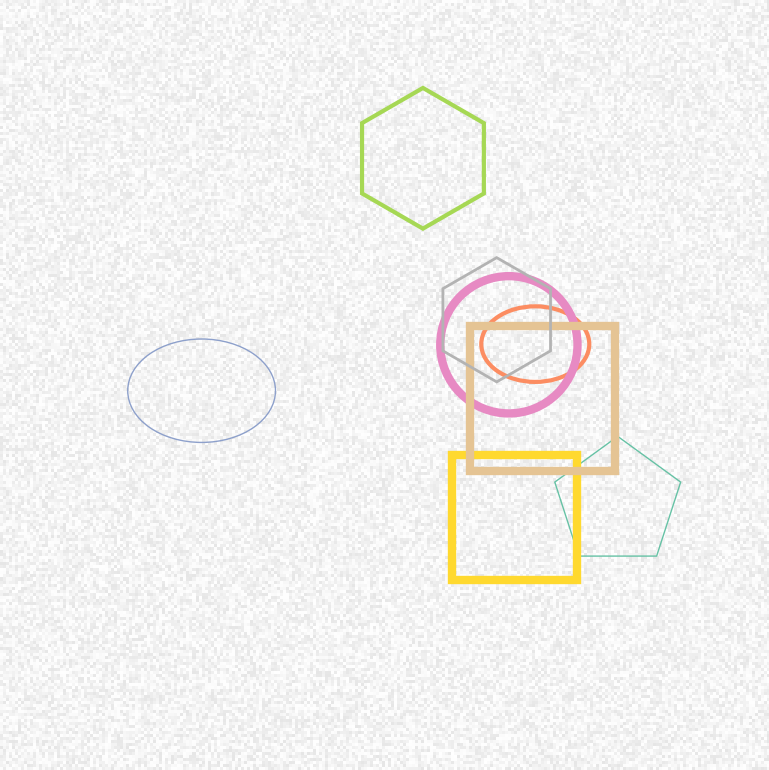[{"shape": "pentagon", "thickness": 0.5, "radius": 0.43, "center": [0.802, 0.347]}, {"shape": "oval", "thickness": 1.5, "radius": 0.35, "center": [0.695, 0.553]}, {"shape": "oval", "thickness": 0.5, "radius": 0.48, "center": [0.262, 0.493]}, {"shape": "circle", "thickness": 3, "radius": 0.45, "center": [0.661, 0.552]}, {"shape": "hexagon", "thickness": 1.5, "radius": 0.46, "center": [0.549, 0.794]}, {"shape": "square", "thickness": 3, "radius": 0.41, "center": [0.668, 0.328]}, {"shape": "square", "thickness": 3, "radius": 0.47, "center": [0.705, 0.482]}, {"shape": "hexagon", "thickness": 1, "radius": 0.4, "center": [0.645, 0.585]}]